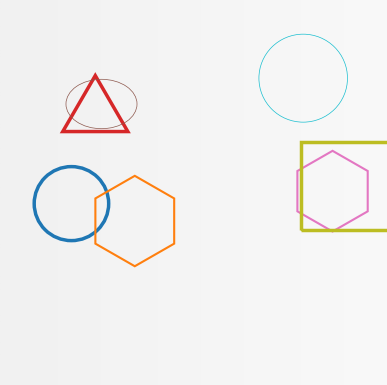[{"shape": "circle", "thickness": 2.5, "radius": 0.48, "center": [0.184, 0.471]}, {"shape": "hexagon", "thickness": 1.5, "radius": 0.59, "center": [0.348, 0.426]}, {"shape": "triangle", "thickness": 2.5, "radius": 0.48, "center": [0.246, 0.707]}, {"shape": "oval", "thickness": 0.5, "radius": 0.46, "center": [0.262, 0.73]}, {"shape": "hexagon", "thickness": 1.5, "radius": 0.52, "center": [0.858, 0.503]}, {"shape": "square", "thickness": 2.5, "radius": 0.57, "center": [0.891, 0.518]}, {"shape": "circle", "thickness": 0.5, "radius": 0.57, "center": [0.782, 0.797]}]